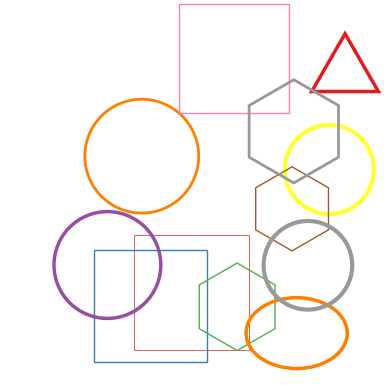[{"shape": "square", "thickness": 0.5, "radius": 0.75, "center": [0.497, 0.241]}, {"shape": "triangle", "thickness": 2.5, "radius": 0.5, "center": [0.896, 0.812]}, {"shape": "square", "thickness": 1, "radius": 0.73, "center": [0.39, 0.205]}, {"shape": "hexagon", "thickness": 1, "radius": 0.57, "center": [0.616, 0.203]}, {"shape": "circle", "thickness": 2.5, "radius": 0.69, "center": [0.279, 0.312]}, {"shape": "oval", "thickness": 2.5, "radius": 0.66, "center": [0.77, 0.135]}, {"shape": "circle", "thickness": 2, "radius": 0.74, "center": [0.368, 0.594]}, {"shape": "circle", "thickness": 3, "radius": 0.58, "center": [0.855, 0.56]}, {"shape": "hexagon", "thickness": 1, "radius": 0.55, "center": [0.759, 0.458]}, {"shape": "square", "thickness": 1, "radius": 0.71, "center": [0.608, 0.848]}, {"shape": "hexagon", "thickness": 2, "radius": 0.67, "center": [0.763, 0.659]}, {"shape": "circle", "thickness": 3, "radius": 0.58, "center": [0.8, 0.311]}]